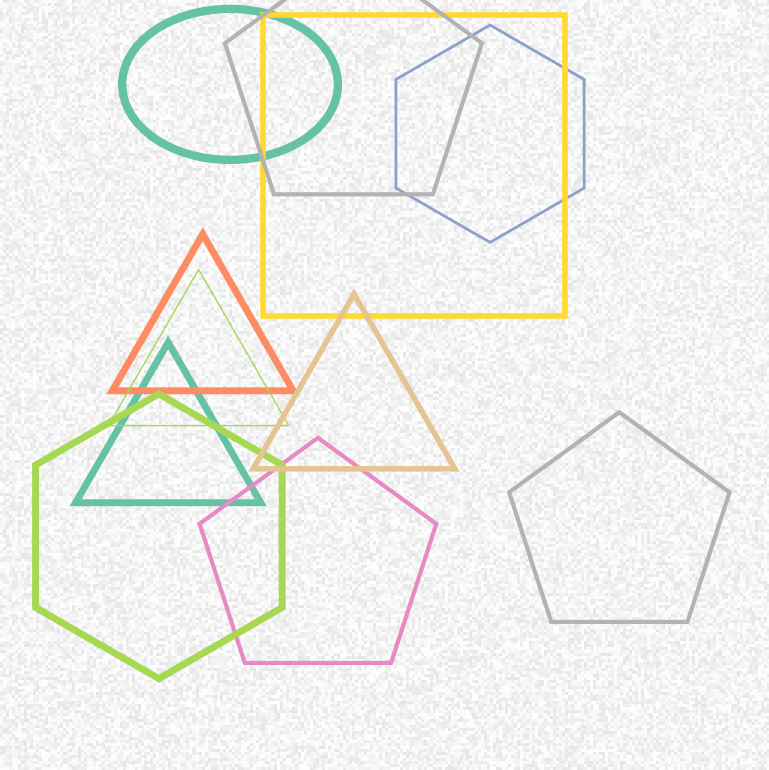[{"shape": "oval", "thickness": 3, "radius": 0.7, "center": [0.299, 0.89]}, {"shape": "triangle", "thickness": 2.5, "radius": 0.69, "center": [0.218, 0.417]}, {"shape": "triangle", "thickness": 2.5, "radius": 0.68, "center": [0.263, 0.56]}, {"shape": "hexagon", "thickness": 1, "radius": 0.71, "center": [0.636, 0.826]}, {"shape": "pentagon", "thickness": 1.5, "radius": 0.81, "center": [0.413, 0.27]}, {"shape": "hexagon", "thickness": 2.5, "radius": 0.92, "center": [0.206, 0.304]}, {"shape": "triangle", "thickness": 0.5, "radius": 0.68, "center": [0.258, 0.515]}, {"shape": "square", "thickness": 2, "radius": 0.98, "center": [0.538, 0.785]}, {"shape": "triangle", "thickness": 2, "radius": 0.76, "center": [0.46, 0.467]}, {"shape": "pentagon", "thickness": 1.5, "radius": 0.88, "center": [0.459, 0.89]}, {"shape": "pentagon", "thickness": 1.5, "radius": 0.75, "center": [0.804, 0.314]}]